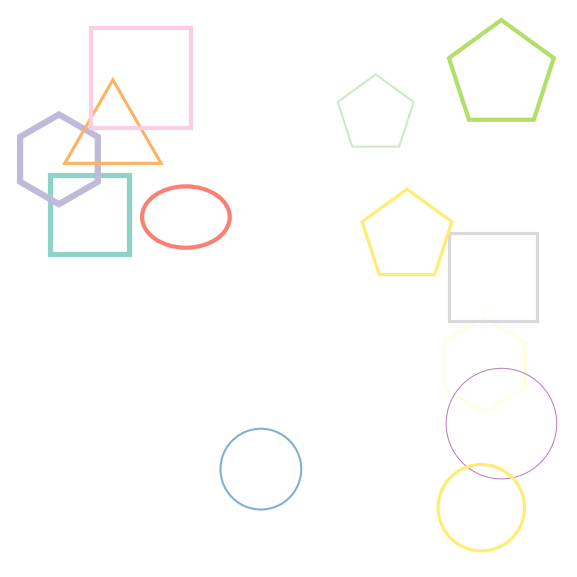[{"shape": "square", "thickness": 2.5, "radius": 0.34, "center": [0.154, 0.627]}, {"shape": "hexagon", "thickness": 0.5, "radius": 0.4, "center": [0.838, 0.367]}, {"shape": "hexagon", "thickness": 3, "radius": 0.39, "center": [0.102, 0.723]}, {"shape": "oval", "thickness": 2, "radius": 0.38, "center": [0.322, 0.623]}, {"shape": "circle", "thickness": 1, "radius": 0.35, "center": [0.452, 0.187]}, {"shape": "triangle", "thickness": 1.5, "radius": 0.48, "center": [0.195, 0.764]}, {"shape": "pentagon", "thickness": 2, "radius": 0.48, "center": [0.868, 0.869]}, {"shape": "square", "thickness": 2, "radius": 0.43, "center": [0.244, 0.864]}, {"shape": "square", "thickness": 1.5, "radius": 0.38, "center": [0.854, 0.52]}, {"shape": "circle", "thickness": 0.5, "radius": 0.48, "center": [0.868, 0.266]}, {"shape": "pentagon", "thickness": 1, "radius": 0.35, "center": [0.651, 0.801]}, {"shape": "pentagon", "thickness": 1.5, "radius": 0.41, "center": [0.705, 0.59]}, {"shape": "circle", "thickness": 1.5, "radius": 0.37, "center": [0.834, 0.12]}]